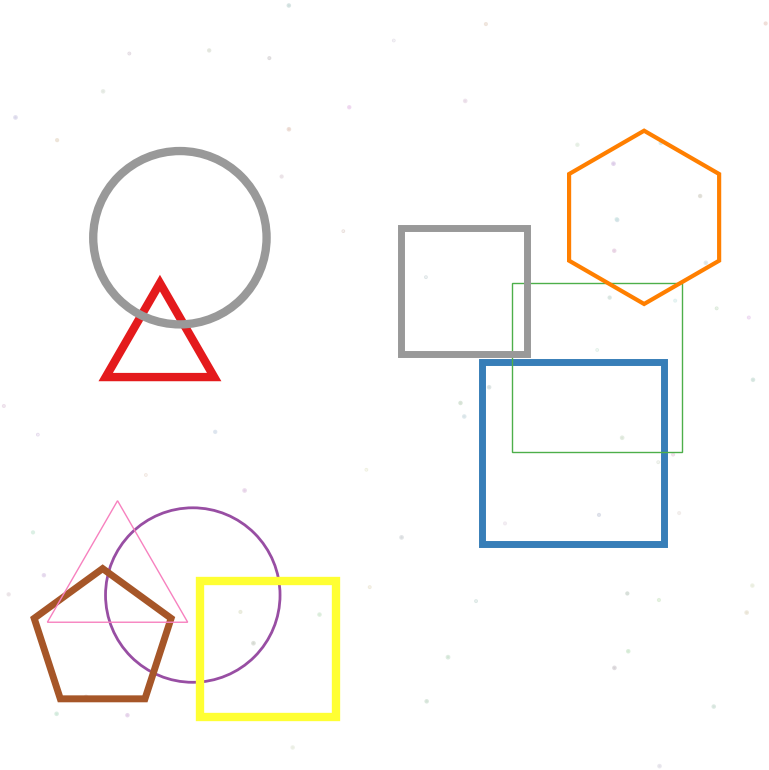[{"shape": "triangle", "thickness": 3, "radius": 0.41, "center": [0.208, 0.551]}, {"shape": "square", "thickness": 2.5, "radius": 0.59, "center": [0.744, 0.412]}, {"shape": "square", "thickness": 0.5, "radius": 0.55, "center": [0.775, 0.523]}, {"shape": "circle", "thickness": 1, "radius": 0.57, "center": [0.25, 0.227]}, {"shape": "hexagon", "thickness": 1.5, "radius": 0.56, "center": [0.837, 0.718]}, {"shape": "square", "thickness": 3, "radius": 0.44, "center": [0.348, 0.157]}, {"shape": "pentagon", "thickness": 2.5, "radius": 0.47, "center": [0.133, 0.168]}, {"shape": "triangle", "thickness": 0.5, "radius": 0.53, "center": [0.153, 0.245]}, {"shape": "circle", "thickness": 3, "radius": 0.56, "center": [0.234, 0.691]}, {"shape": "square", "thickness": 2.5, "radius": 0.41, "center": [0.602, 0.622]}]